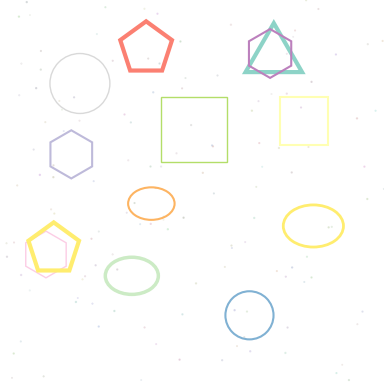[{"shape": "triangle", "thickness": 3, "radius": 0.42, "center": [0.711, 0.855]}, {"shape": "square", "thickness": 1.5, "radius": 0.31, "center": [0.789, 0.686]}, {"shape": "hexagon", "thickness": 1.5, "radius": 0.31, "center": [0.185, 0.599]}, {"shape": "pentagon", "thickness": 3, "radius": 0.35, "center": [0.38, 0.874]}, {"shape": "circle", "thickness": 1.5, "radius": 0.31, "center": [0.648, 0.181]}, {"shape": "oval", "thickness": 1.5, "radius": 0.3, "center": [0.393, 0.471]}, {"shape": "square", "thickness": 1, "radius": 0.42, "center": [0.504, 0.664]}, {"shape": "hexagon", "thickness": 1, "radius": 0.3, "center": [0.119, 0.339]}, {"shape": "circle", "thickness": 1, "radius": 0.39, "center": [0.208, 0.783]}, {"shape": "hexagon", "thickness": 1.5, "radius": 0.32, "center": [0.702, 0.861]}, {"shape": "oval", "thickness": 2.5, "radius": 0.34, "center": [0.342, 0.284]}, {"shape": "oval", "thickness": 2, "radius": 0.39, "center": [0.814, 0.413]}, {"shape": "pentagon", "thickness": 3, "radius": 0.35, "center": [0.14, 0.353]}]